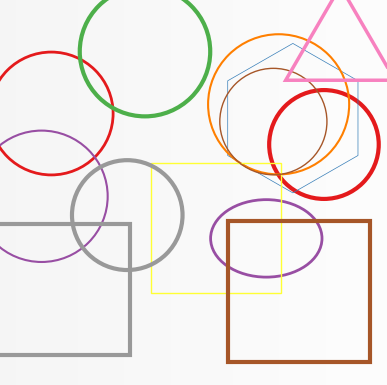[{"shape": "circle", "thickness": 3, "radius": 0.71, "center": [0.836, 0.625]}, {"shape": "circle", "thickness": 2, "radius": 0.8, "center": [0.132, 0.705]}, {"shape": "hexagon", "thickness": 0.5, "radius": 0.97, "center": [0.756, 0.693]}, {"shape": "circle", "thickness": 3, "radius": 0.84, "center": [0.374, 0.866]}, {"shape": "oval", "thickness": 2, "radius": 0.72, "center": [0.687, 0.381]}, {"shape": "circle", "thickness": 1.5, "radius": 0.85, "center": [0.107, 0.49]}, {"shape": "circle", "thickness": 1.5, "radius": 0.91, "center": [0.719, 0.729]}, {"shape": "square", "thickness": 1, "radius": 0.84, "center": [0.556, 0.408]}, {"shape": "circle", "thickness": 1, "radius": 0.69, "center": [0.705, 0.684]}, {"shape": "square", "thickness": 3, "radius": 0.92, "center": [0.772, 0.242]}, {"shape": "triangle", "thickness": 2.5, "radius": 0.81, "center": [0.878, 0.873]}, {"shape": "circle", "thickness": 3, "radius": 0.71, "center": [0.328, 0.441]}, {"shape": "square", "thickness": 3, "radius": 0.85, "center": [0.165, 0.248]}]